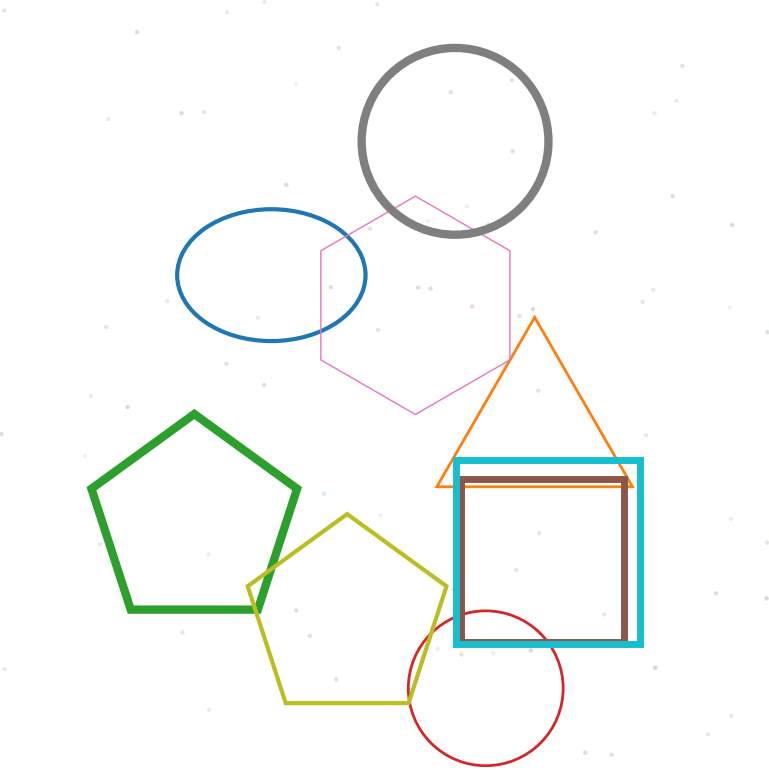[{"shape": "oval", "thickness": 1.5, "radius": 0.61, "center": [0.352, 0.643]}, {"shape": "triangle", "thickness": 1, "radius": 0.73, "center": [0.694, 0.441]}, {"shape": "pentagon", "thickness": 3, "radius": 0.7, "center": [0.252, 0.322]}, {"shape": "circle", "thickness": 1, "radius": 0.5, "center": [0.631, 0.106]}, {"shape": "square", "thickness": 2.5, "radius": 0.53, "center": [0.704, 0.272]}, {"shape": "hexagon", "thickness": 0.5, "radius": 0.71, "center": [0.539, 0.603]}, {"shape": "circle", "thickness": 3, "radius": 0.61, "center": [0.591, 0.816]}, {"shape": "pentagon", "thickness": 1.5, "radius": 0.68, "center": [0.451, 0.197]}, {"shape": "square", "thickness": 2.5, "radius": 0.6, "center": [0.712, 0.283]}]